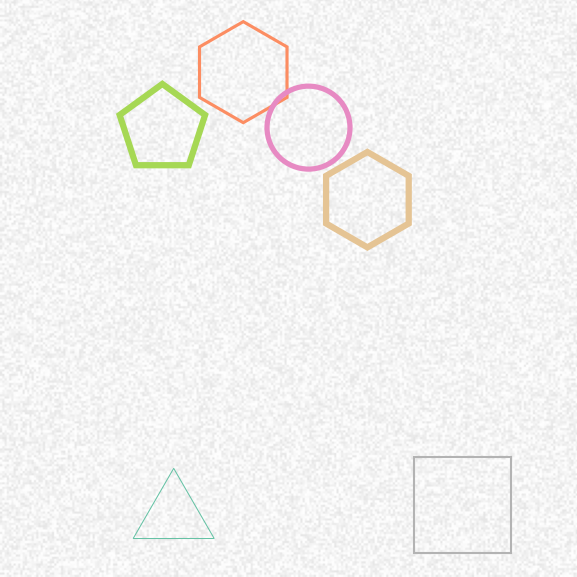[{"shape": "triangle", "thickness": 0.5, "radius": 0.41, "center": [0.301, 0.107]}, {"shape": "hexagon", "thickness": 1.5, "radius": 0.44, "center": [0.421, 0.874]}, {"shape": "circle", "thickness": 2.5, "radius": 0.36, "center": [0.534, 0.778]}, {"shape": "pentagon", "thickness": 3, "radius": 0.39, "center": [0.281, 0.776]}, {"shape": "hexagon", "thickness": 3, "radius": 0.41, "center": [0.636, 0.653]}, {"shape": "square", "thickness": 1, "radius": 0.42, "center": [0.801, 0.125]}]